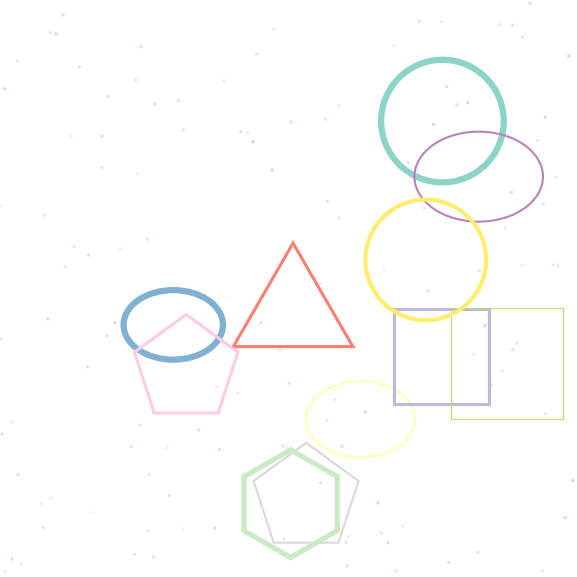[{"shape": "circle", "thickness": 3, "radius": 0.53, "center": [0.766, 0.789]}, {"shape": "oval", "thickness": 1, "radius": 0.47, "center": [0.624, 0.273]}, {"shape": "square", "thickness": 1.5, "radius": 0.41, "center": [0.765, 0.382]}, {"shape": "triangle", "thickness": 1.5, "radius": 0.6, "center": [0.508, 0.459]}, {"shape": "oval", "thickness": 3, "radius": 0.43, "center": [0.3, 0.437]}, {"shape": "square", "thickness": 0.5, "radius": 0.48, "center": [0.878, 0.369]}, {"shape": "pentagon", "thickness": 1.5, "radius": 0.47, "center": [0.322, 0.36]}, {"shape": "pentagon", "thickness": 1, "radius": 0.48, "center": [0.53, 0.137]}, {"shape": "oval", "thickness": 1, "radius": 0.56, "center": [0.829, 0.693]}, {"shape": "hexagon", "thickness": 2.5, "radius": 0.47, "center": [0.503, 0.127]}, {"shape": "circle", "thickness": 2, "radius": 0.52, "center": [0.737, 0.549]}]